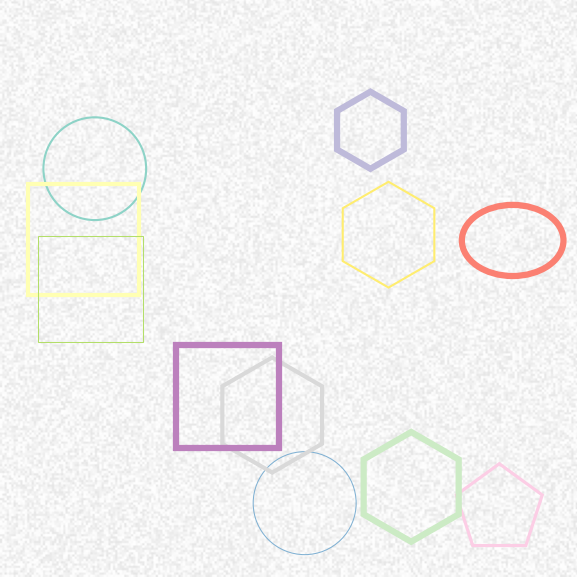[{"shape": "circle", "thickness": 1, "radius": 0.44, "center": [0.164, 0.707]}, {"shape": "square", "thickness": 2, "radius": 0.48, "center": [0.144, 0.584]}, {"shape": "hexagon", "thickness": 3, "radius": 0.33, "center": [0.641, 0.774]}, {"shape": "oval", "thickness": 3, "radius": 0.44, "center": [0.888, 0.583]}, {"shape": "circle", "thickness": 0.5, "radius": 0.45, "center": [0.528, 0.128]}, {"shape": "square", "thickness": 0.5, "radius": 0.46, "center": [0.157, 0.498]}, {"shape": "pentagon", "thickness": 1.5, "radius": 0.39, "center": [0.865, 0.118]}, {"shape": "hexagon", "thickness": 2, "radius": 0.5, "center": [0.471, 0.28]}, {"shape": "square", "thickness": 3, "radius": 0.45, "center": [0.393, 0.312]}, {"shape": "hexagon", "thickness": 3, "radius": 0.48, "center": [0.712, 0.156]}, {"shape": "hexagon", "thickness": 1, "radius": 0.46, "center": [0.673, 0.593]}]